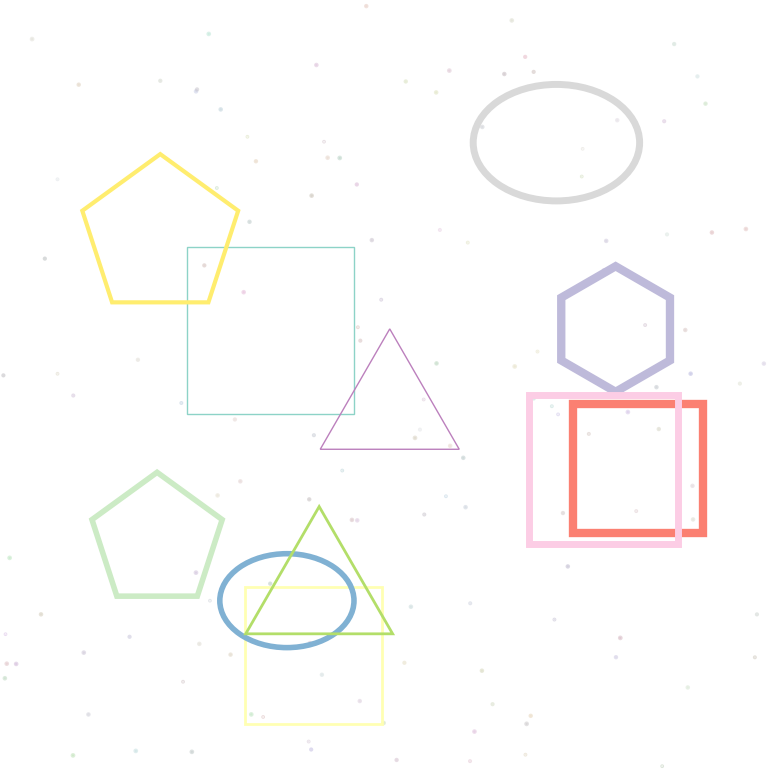[{"shape": "square", "thickness": 0.5, "radius": 0.54, "center": [0.352, 0.571]}, {"shape": "square", "thickness": 1, "radius": 0.44, "center": [0.407, 0.148]}, {"shape": "hexagon", "thickness": 3, "radius": 0.41, "center": [0.8, 0.573]}, {"shape": "square", "thickness": 3, "radius": 0.42, "center": [0.828, 0.392]}, {"shape": "oval", "thickness": 2, "radius": 0.44, "center": [0.373, 0.22]}, {"shape": "triangle", "thickness": 1, "radius": 0.55, "center": [0.415, 0.232]}, {"shape": "square", "thickness": 2.5, "radius": 0.48, "center": [0.784, 0.39]}, {"shape": "oval", "thickness": 2.5, "radius": 0.54, "center": [0.723, 0.815]}, {"shape": "triangle", "thickness": 0.5, "radius": 0.52, "center": [0.506, 0.469]}, {"shape": "pentagon", "thickness": 2, "radius": 0.44, "center": [0.204, 0.298]}, {"shape": "pentagon", "thickness": 1.5, "radius": 0.53, "center": [0.208, 0.693]}]